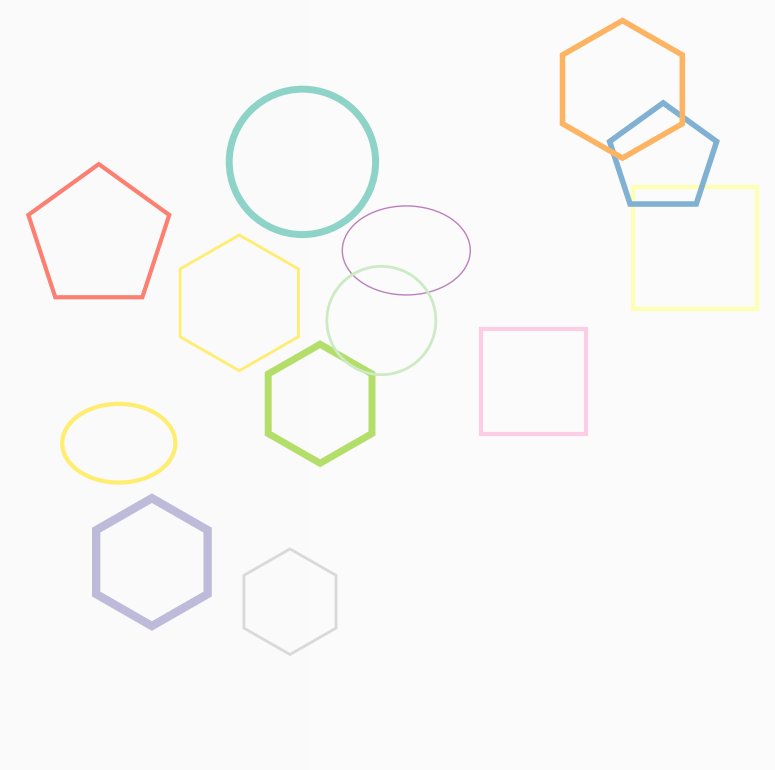[{"shape": "circle", "thickness": 2.5, "radius": 0.47, "center": [0.39, 0.79]}, {"shape": "square", "thickness": 1.5, "radius": 0.4, "center": [0.897, 0.678]}, {"shape": "hexagon", "thickness": 3, "radius": 0.42, "center": [0.196, 0.27]}, {"shape": "pentagon", "thickness": 1.5, "radius": 0.48, "center": [0.127, 0.691]}, {"shape": "pentagon", "thickness": 2, "radius": 0.36, "center": [0.856, 0.794]}, {"shape": "hexagon", "thickness": 2, "radius": 0.45, "center": [0.803, 0.884]}, {"shape": "hexagon", "thickness": 2.5, "radius": 0.39, "center": [0.413, 0.476]}, {"shape": "square", "thickness": 1.5, "radius": 0.34, "center": [0.688, 0.505]}, {"shape": "hexagon", "thickness": 1, "radius": 0.34, "center": [0.374, 0.219]}, {"shape": "oval", "thickness": 0.5, "radius": 0.41, "center": [0.524, 0.675]}, {"shape": "circle", "thickness": 1, "radius": 0.35, "center": [0.492, 0.584]}, {"shape": "oval", "thickness": 1.5, "radius": 0.36, "center": [0.153, 0.424]}, {"shape": "hexagon", "thickness": 1, "radius": 0.44, "center": [0.309, 0.607]}]